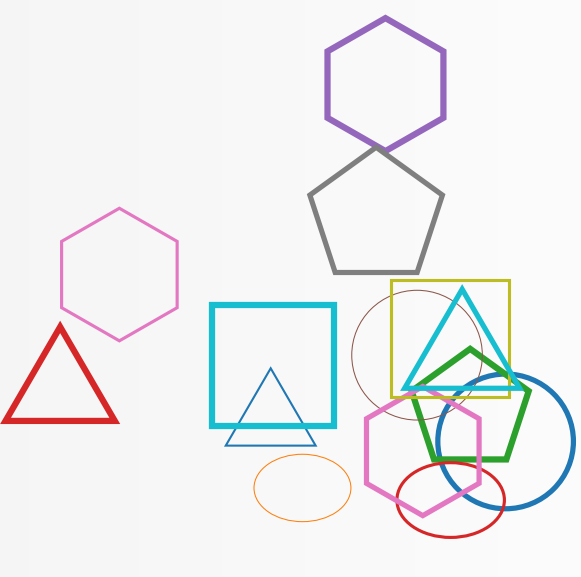[{"shape": "circle", "thickness": 2.5, "radius": 0.58, "center": [0.87, 0.235]}, {"shape": "triangle", "thickness": 1, "radius": 0.45, "center": [0.466, 0.272]}, {"shape": "oval", "thickness": 0.5, "radius": 0.42, "center": [0.52, 0.154]}, {"shape": "pentagon", "thickness": 3, "radius": 0.53, "center": [0.809, 0.289]}, {"shape": "oval", "thickness": 1.5, "radius": 0.46, "center": [0.775, 0.133]}, {"shape": "triangle", "thickness": 3, "radius": 0.54, "center": [0.104, 0.325]}, {"shape": "hexagon", "thickness": 3, "radius": 0.58, "center": [0.663, 0.853]}, {"shape": "circle", "thickness": 0.5, "radius": 0.56, "center": [0.717, 0.384]}, {"shape": "hexagon", "thickness": 1.5, "radius": 0.57, "center": [0.205, 0.524]}, {"shape": "hexagon", "thickness": 2.5, "radius": 0.56, "center": [0.727, 0.218]}, {"shape": "pentagon", "thickness": 2.5, "radius": 0.6, "center": [0.647, 0.624]}, {"shape": "square", "thickness": 1.5, "radius": 0.51, "center": [0.775, 0.413]}, {"shape": "triangle", "thickness": 2.5, "radius": 0.57, "center": [0.795, 0.384]}, {"shape": "square", "thickness": 3, "radius": 0.52, "center": [0.47, 0.367]}]